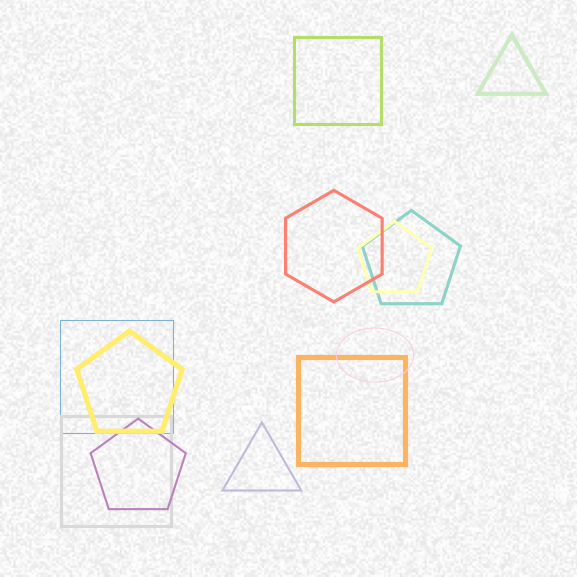[{"shape": "pentagon", "thickness": 1.5, "radius": 0.45, "center": [0.712, 0.545]}, {"shape": "pentagon", "thickness": 1.5, "radius": 0.34, "center": [0.683, 0.548]}, {"shape": "triangle", "thickness": 1, "radius": 0.39, "center": [0.453, 0.189]}, {"shape": "hexagon", "thickness": 1.5, "radius": 0.48, "center": [0.578, 0.573]}, {"shape": "square", "thickness": 0.5, "radius": 0.49, "center": [0.202, 0.347]}, {"shape": "square", "thickness": 2.5, "radius": 0.46, "center": [0.609, 0.288]}, {"shape": "square", "thickness": 1.5, "radius": 0.37, "center": [0.584, 0.859]}, {"shape": "oval", "thickness": 0.5, "radius": 0.33, "center": [0.649, 0.384]}, {"shape": "square", "thickness": 1.5, "radius": 0.48, "center": [0.201, 0.183]}, {"shape": "pentagon", "thickness": 1, "radius": 0.43, "center": [0.239, 0.188]}, {"shape": "triangle", "thickness": 2, "radius": 0.34, "center": [0.886, 0.871]}, {"shape": "pentagon", "thickness": 2.5, "radius": 0.48, "center": [0.224, 0.33]}]